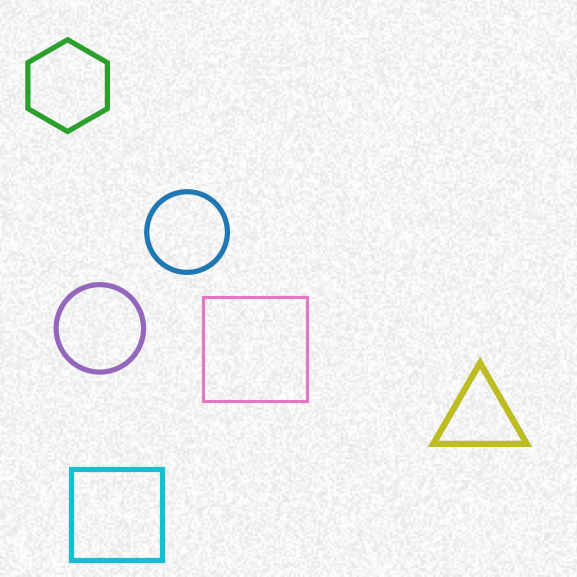[{"shape": "circle", "thickness": 2.5, "radius": 0.35, "center": [0.324, 0.597]}, {"shape": "hexagon", "thickness": 2.5, "radius": 0.4, "center": [0.117, 0.851]}, {"shape": "circle", "thickness": 2.5, "radius": 0.38, "center": [0.173, 0.431]}, {"shape": "square", "thickness": 1.5, "radius": 0.45, "center": [0.442, 0.396]}, {"shape": "triangle", "thickness": 3, "radius": 0.47, "center": [0.831, 0.277]}, {"shape": "square", "thickness": 2.5, "radius": 0.39, "center": [0.202, 0.108]}]